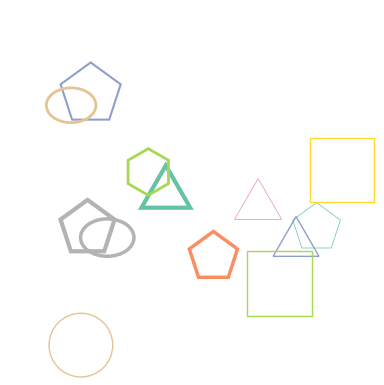[{"shape": "pentagon", "thickness": 0.5, "radius": 0.33, "center": [0.822, 0.409]}, {"shape": "triangle", "thickness": 3, "radius": 0.37, "center": [0.431, 0.497]}, {"shape": "pentagon", "thickness": 2.5, "radius": 0.33, "center": [0.554, 0.333]}, {"shape": "pentagon", "thickness": 1.5, "radius": 0.41, "center": [0.235, 0.756]}, {"shape": "triangle", "thickness": 1, "radius": 0.34, "center": [0.769, 0.369]}, {"shape": "triangle", "thickness": 0.5, "radius": 0.35, "center": [0.67, 0.466]}, {"shape": "hexagon", "thickness": 2, "radius": 0.3, "center": [0.385, 0.553]}, {"shape": "square", "thickness": 1, "radius": 0.42, "center": [0.725, 0.263]}, {"shape": "square", "thickness": 1, "radius": 0.41, "center": [0.889, 0.558]}, {"shape": "circle", "thickness": 1, "radius": 0.41, "center": [0.21, 0.104]}, {"shape": "oval", "thickness": 2, "radius": 0.32, "center": [0.185, 0.727]}, {"shape": "pentagon", "thickness": 3, "radius": 0.37, "center": [0.227, 0.407]}, {"shape": "oval", "thickness": 2.5, "radius": 0.35, "center": [0.279, 0.383]}]